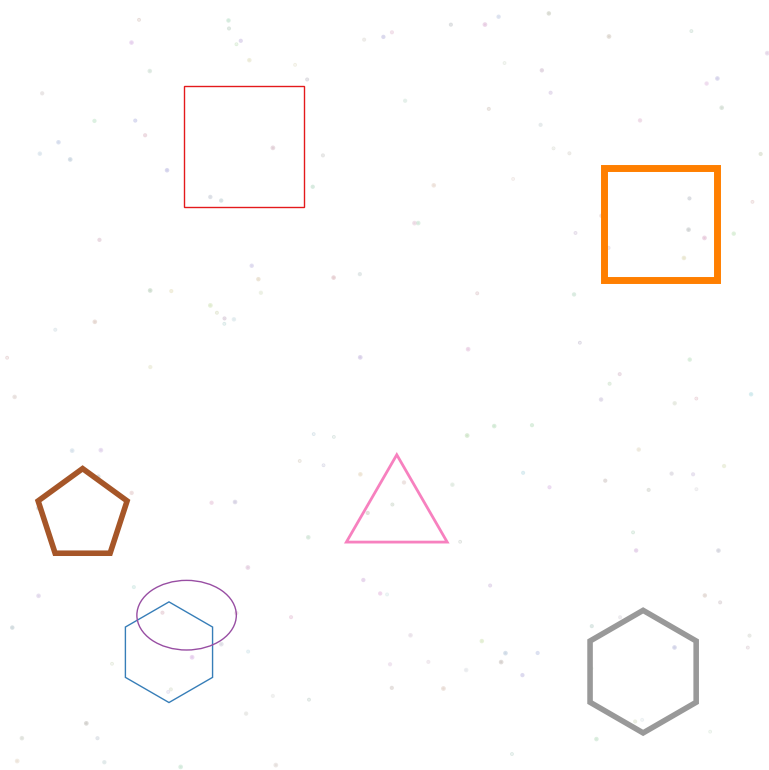[{"shape": "square", "thickness": 0.5, "radius": 0.39, "center": [0.317, 0.81]}, {"shape": "hexagon", "thickness": 0.5, "radius": 0.33, "center": [0.219, 0.153]}, {"shape": "oval", "thickness": 0.5, "radius": 0.32, "center": [0.242, 0.201]}, {"shape": "square", "thickness": 2.5, "radius": 0.37, "center": [0.858, 0.709]}, {"shape": "pentagon", "thickness": 2, "radius": 0.3, "center": [0.107, 0.331]}, {"shape": "triangle", "thickness": 1, "radius": 0.38, "center": [0.515, 0.334]}, {"shape": "hexagon", "thickness": 2, "radius": 0.4, "center": [0.835, 0.128]}]